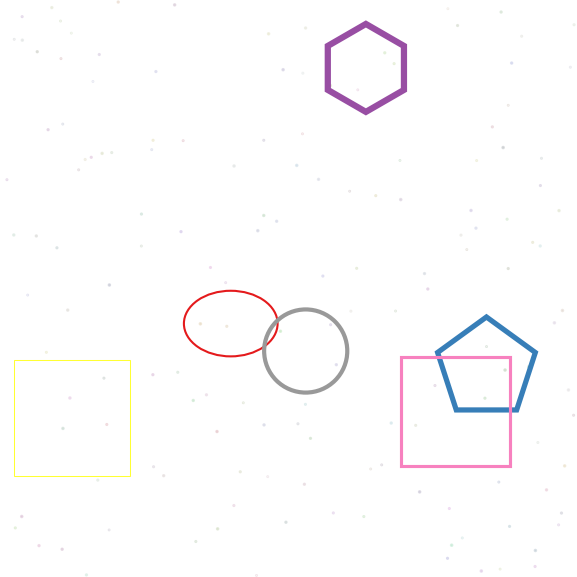[{"shape": "oval", "thickness": 1, "radius": 0.41, "center": [0.4, 0.439]}, {"shape": "pentagon", "thickness": 2.5, "radius": 0.44, "center": [0.842, 0.361]}, {"shape": "hexagon", "thickness": 3, "radius": 0.38, "center": [0.634, 0.882]}, {"shape": "square", "thickness": 0.5, "radius": 0.5, "center": [0.125, 0.275]}, {"shape": "square", "thickness": 1.5, "radius": 0.47, "center": [0.789, 0.287]}, {"shape": "circle", "thickness": 2, "radius": 0.36, "center": [0.529, 0.391]}]